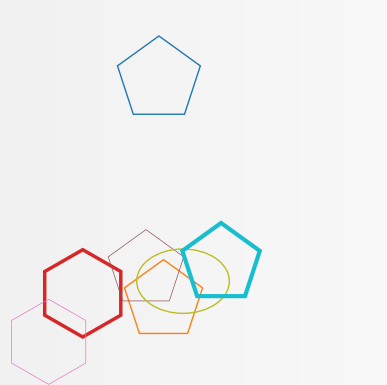[{"shape": "pentagon", "thickness": 1, "radius": 0.56, "center": [0.41, 0.794]}, {"shape": "pentagon", "thickness": 1, "radius": 0.53, "center": [0.422, 0.22]}, {"shape": "hexagon", "thickness": 2.5, "radius": 0.57, "center": [0.214, 0.238]}, {"shape": "pentagon", "thickness": 0.5, "radius": 0.51, "center": [0.377, 0.301]}, {"shape": "hexagon", "thickness": 0.5, "radius": 0.55, "center": [0.126, 0.112]}, {"shape": "oval", "thickness": 1, "radius": 0.6, "center": [0.472, 0.27]}, {"shape": "pentagon", "thickness": 3, "radius": 0.53, "center": [0.571, 0.316]}]